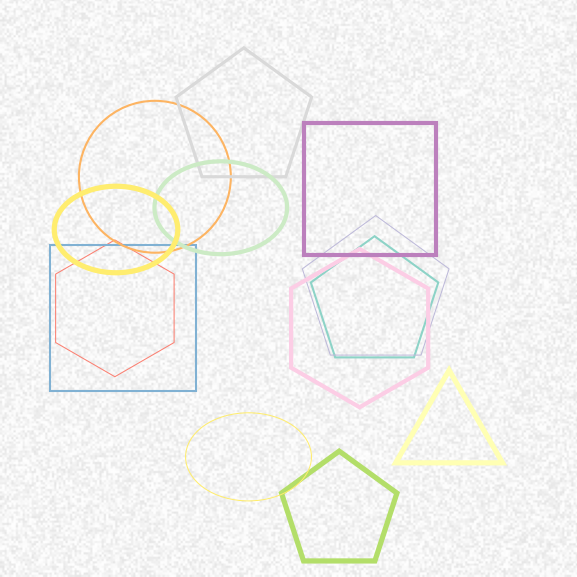[{"shape": "pentagon", "thickness": 1, "radius": 0.58, "center": [0.649, 0.474]}, {"shape": "triangle", "thickness": 2.5, "radius": 0.53, "center": [0.778, 0.251]}, {"shape": "pentagon", "thickness": 0.5, "radius": 0.67, "center": [0.651, 0.492]}, {"shape": "hexagon", "thickness": 0.5, "radius": 0.59, "center": [0.199, 0.465]}, {"shape": "square", "thickness": 1, "radius": 0.63, "center": [0.213, 0.449]}, {"shape": "circle", "thickness": 1, "radius": 0.66, "center": [0.268, 0.693]}, {"shape": "pentagon", "thickness": 2.5, "radius": 0.53, "center": [0.587, 0.113]}, {"shape": "hexagon", "thickness": 2, "radius": 0.69, "center": [0.623, 0.431]}, {"shape": "pentagon", "thickness": 1.5, "radius": 0.62, "center": [0.422, 0.793]}, {"shape": "square", "thickness": 2, "radius": 0.57, "center": [0.641, 0.672]}, {"shape": "oval", "thickness": 2, "radius": 0.57, "center": [0.382, 0.639]}, {"shape": "oval", "thickness": 2.5, "radius": 0.53, "center": [0.201, 0.602]}, {"shape": "oval", "thickness": 0.5, "radius": 0.54, "center": [0.43, 0.208]}]